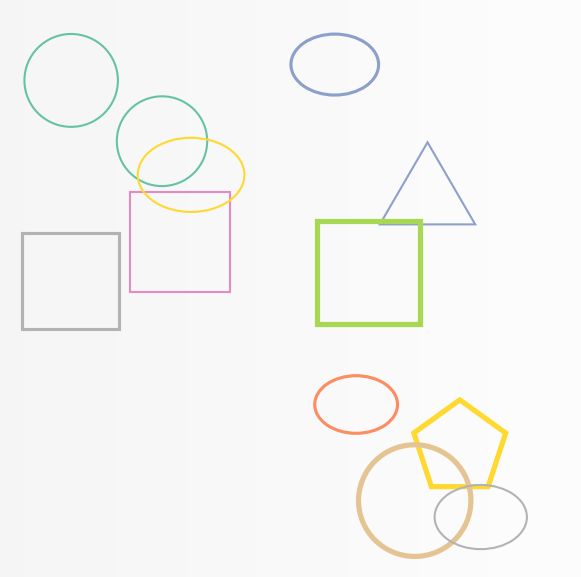[{"shape": "circle", "thickness": 1, "radius": 0.39, "center": [0.279, 0.755]}, {"shape": "circle", "thickness": 1, "radius": 0.4, "center": [0.122, 0.86]}, {"shape": "oval", "thickness": 1.5, "radius": 0.36, "center": [0.613, 0.299]}, {"shape": "triangle", "thickness": 1, "radius": 0.47, "center": [0.736, 0.658]}, {"shape": "oval", "thickness": 1.5, "radius": 0.38, "center": [0.576, 0.887]}, {"shape": "square", "thickness": 1, "radius": 0.43, "center": [0.31, 0.58]}, {"shape": "square", "thickness": 2.5, "radius": 0.44, "center": [0.634, 0.528]}, {"shape": "oval", "thickness": 1, "radius": 0.46, "center": [0.329, 0.696]}, {"shape": "pentagon", "thickness": 2.5, "radius": 0.42, "center": [0.791, 0.224]}, {"shape": "circle", "thickness": 2.5, "radius": 0.48, "center": [0.714, 0.132]}, {"shape": "square", "thickness": 1.5, "radius": 0.42, "center": [0.121, 0.513]}, {"shape": "oval", "thickness": 1, "radius": 0.4, "center": [0.827, 0.104]}]